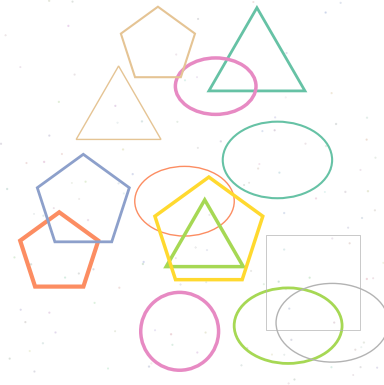[{"shape": "triangle", "thickness": 2, "radius": 0.72, "center": [0.667, 0.836]}, {"shape": "oval", "thickness": 1.5, "radius": 0.71, "center": [0.721, 0.585]}, {"shape": "oval", "thickness": 1, "radius": 0.65, "center": [0.479, 0.477]}, {"shape": "pentagon", "thickness": 3, "radius": 0.53, "center": [0.154, 0.342]}, {"shape": "pentagon", "thickness": 2, "radius": 0.63, "center": [0.216, 0.474]}, {"shape": "circle", "thickness": 2.5, "radius": 0.51, "center": [0.467, 0.139]}, {"shape": "oval", "thickness": 2.5, "radius": 0.52, "center": [0.56, 0.776]}, {"shape": "oval", "thickness": 2, "radius": 0.7, "center": [0.748, 0.154]}, {"shape": "triangle", "thickness": 2.5, "radius": 0.58, "center": [0.532, 0.365]}, {"shape": "pentagon", "thickness": 2.5, "radius": 0.74, "center": [0.542, 0.393]}, {"shape": "pentagon", "thickness": 1.5, "radius": 0.51, "center": [0.41, 0.881]}, {"shape": "triangle", "thickness": 1, "radius": 0.64, "center": [0.308, 0.701]}, {"shape": "square", "thickness": 0.5, "radius": 0.61, "center": [0.814, 0.266]}, {"shape": "oval", "thickness": 1, "radius": 0.73, "center": [0.863, 0.162]}]